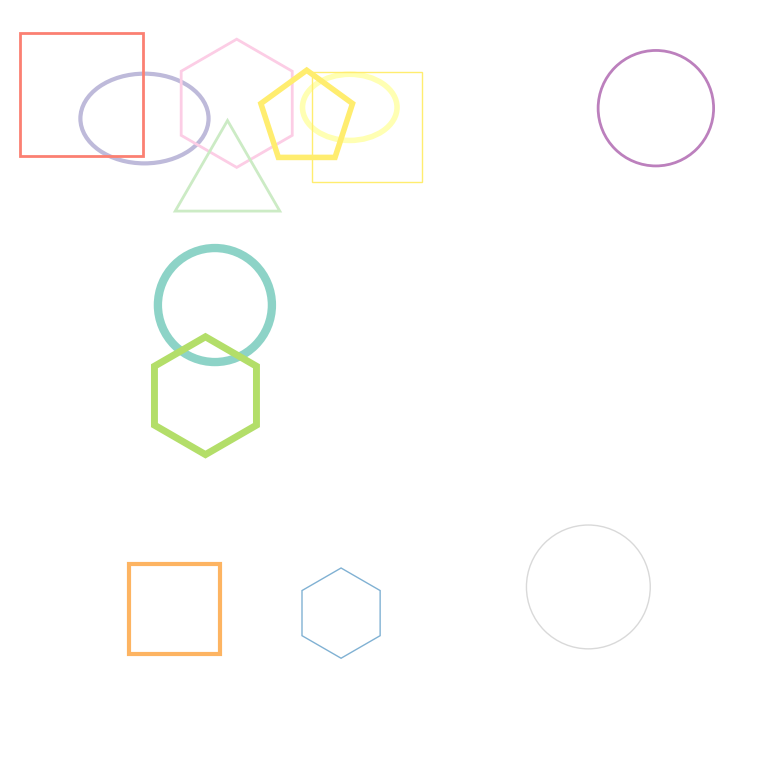[{"shape": "circle", "thickness": 3, "radius": 0.37, "center": [0.279, 0.604]}, {"shape": "oval", "thickness": 2, "radius": 0.31, "center": [0.454, 0.861]}, {"shape": "oval", "thickness": 1.5, "radius": 0.42, "center": [0.188, 0.846]}, {"shape": "square", "thickness": 1, "radius": 0.4, "center": [0.106, 0.877]}, {"shape": "hexagon", "thickness": 0.5, "radius": 0.29, "center": [0.443, 0.204]}, {"shape": "square", "thickness": 1.5, "radius": 0.29, "center": [0.227, 0.209]}, {"shape": "hexagon", "thickness": 2.5, "radius": 0.38, "center": [0.267, 0.486]}, {"shape": "hexagon", "thickness": 1, "radius": 0.42, "center": [0.307, 0.866]}, {"shape": "circle", "thickness": 0.5, "radius": 0.4, "center": [0.764, 0.238]}, {"shape": "circle", "thickness": 1, "radius": 0.37, "center": [0.852, 0.859]}, {"shape": "triangle", "thickness": 1, "radius": 0.39, "center": [0.295, 0.765]}, {"shape": "pentagon", "thickness": 2, "radius": 0.31, "center": [0.398, 0.846]}, {"shape": "square", "thickness": 0.5, "radius": 0.36, "center": [0.477, 0.835]}]